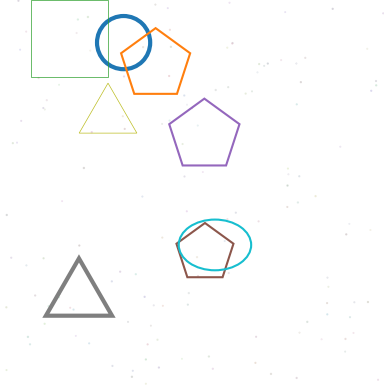[{"shape": "circle", "thickness": 3, "radius": 0.35, "center": [0.321, 0.889]}, {"shape": "pentagon", "thickness": 1.5, "radius": 0.47, "center": [0.404, 0.833]}, {"shape": "square", "thickness": 0.5, "radius": 0.5, "center": [0.18, 0.899]}, {"shape": "pentagon", "thickness": 1.5, "radius": 0.48, "center": [0.531, 0.648]}, {"shape": "pentagon", "thickness": 1.5, "radius": 0.39, "center": [0.532, 0.343]}, {"shape": "triangle", "thickness": 3, "radius": 0.5, "center": [0.205, 0.23]}, {"shape": "triangle", "thickness": 0.5, "radius": 0.43, "center": [0.281, 0.698]}, {"shape": "oval", "thickness": 1.5, "radius": 0.47, "center": [0.558, 0.364]}]